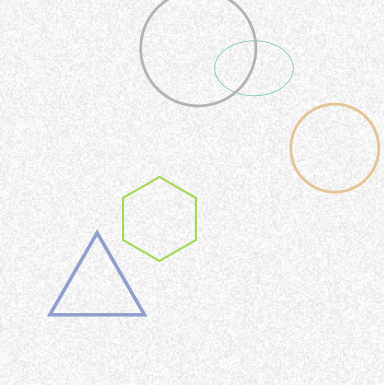[{"shape": "oval", "thickness": 0.5, "radius": 0.51, "center": [0.66, 0.823]}, {"shape": "triangle", "thickness": 2.5, "radius": 0.71, "center": [0.252, 0.253]}, {"shape": "hexagon", "thickness": 1.5, "radius": 0.55, "center": [0.414, 0.431]}, {"shape": "circle", "thickness": 2, "radius": 0.57, "center": [0.87, 0.615]}, {"shape": "circle", "thickness": 2, "radius": 0.75, "center": [0.515, 0.874]}]